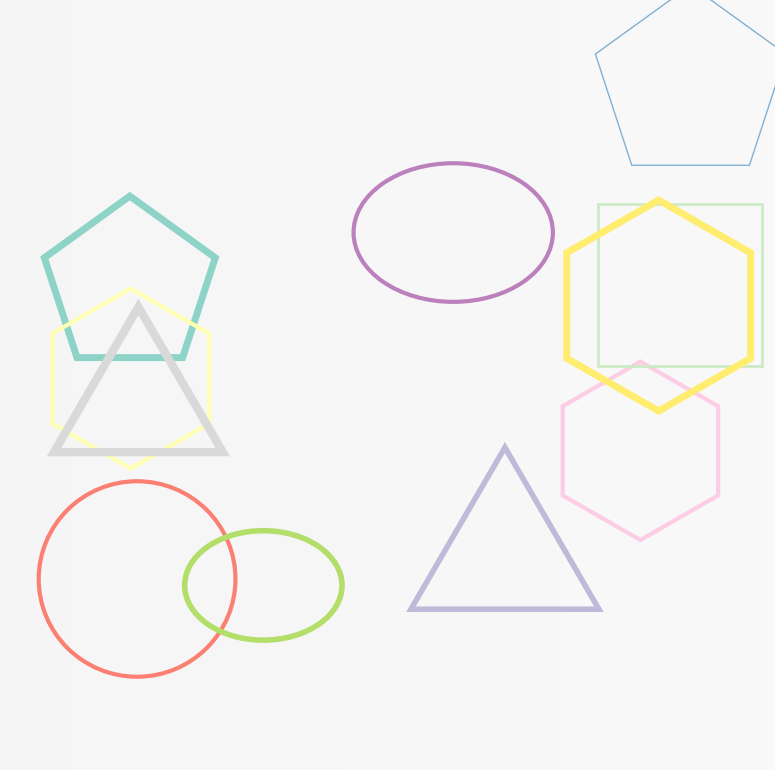[{"shape": "pentagon", "thickness": 2.5, "radius": 0.58, "center": [0.168, 0.629]}, {"shape": "hexagon", "thickness": 1.5, "radius": 0.58, "center": [0.169, 0.508]}, {"shape": "triangle", "thickness": 2, "radius": 0.7, "center": [0.652, 0.279]}, {"shape": "circle", "thickness": 1.5, "radius": 0.63, "center": [0.177, 0.248]}, {"shape": "pentagon", "thickness": 0.5, "radius": 0.65, "center": [0.891, 0.89]}, {"shape": "oval", "thickness": 2, "radius": 0.51, "center": [0.34, 0.24]}, {"shape": "hexagon", "thickness": 1.5, "radius": 0.58, "center": [0.826, 0.415]}, {"shape": "triangle", "thickness": 3, "radius": 0.63, "center": [0.179, 0.476]}, {"shape": "oval", "thickness": 1.5, "radius": 0.64, "center": [0.585, 0.698]}, {"shape": "square", "thickness": 1, "radius": 0.53, "center": [0.877, 0.63]}, {"shape": "hexagon", "thickness": 2.5, "radius": 0.68, "center": [0.85, 0.603]}]